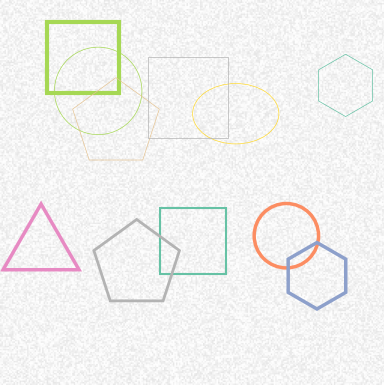[{"shape": "square", "thickness": 1.5, "radius": 0.43, "center": [0.501, 0.374]}, {"shape": "hexagon", "thickness": 0.5, "radius": 0.4, "center": [0.898, 0.778]}, {"shape": "circle", "thickness": 2.5, "radius": 0.42, "center": [0.744, 0.388]}, {"shape": "hexagon", "thickness": 2.5, "radius": 0.43, "center": [0.823, 0.284]}, {"shape": "triangle", "thickness": 2.5, "radius": 0.57, "center": [0.107, 0.356]}, {"shape": "circle", "thickness": 0.5, "radius": 0.57, "center": [0.255, 0.764]}, {"shape": "square", "thickness": 3, "radius": 0.46, "center": [0.215, 0.852]}, {"shape": "oval", "thickness": 0.5, "radius": 0.56, "center": [0.612, 0.705]}, {"shape": "pentagon", "thickness": 0.5, "radius": 0.59, "center": [0.301, 0.68]}, {"shape": "pentagon", "thickness": 2, "radius": 0.58, "center": [0.355, 0.313]}, {"shape": "square", "thickness": 0.5, "radius": 0.52, "center": [0.488, 0.747]}]